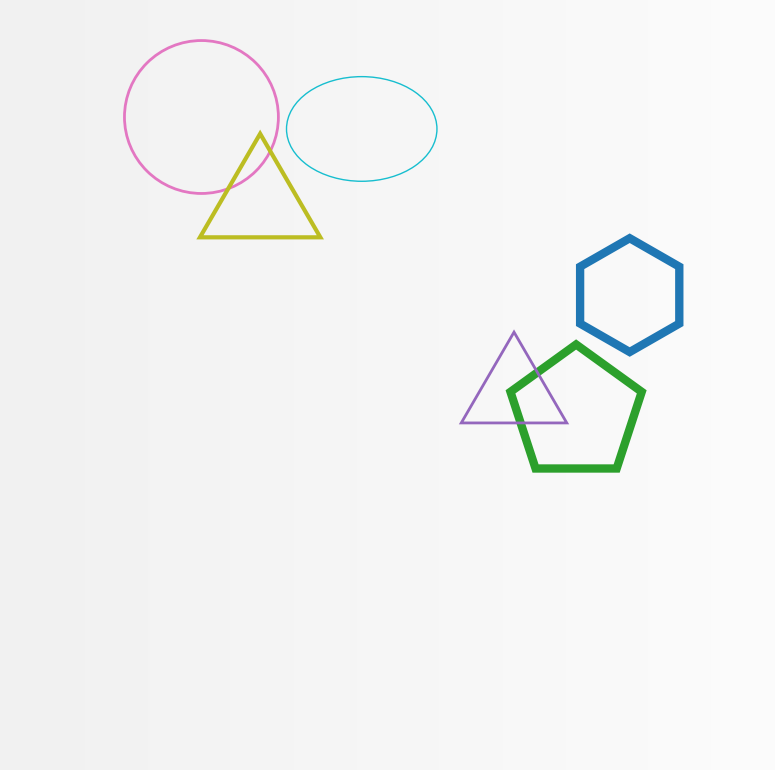[{"shape": "hexagon", "thickness": 3, "radius": 0.37, "center": [0.813, 0.617]}, {"shape": "pentagon", "thickness": 3, "radius": 0.45, "center": [0.743, 0.464]}, {"shape": "triangle", "thickness": 1, "radius": 0.39, "center": [0.663, 0.49]}, {"shape": "circle", "thickness": 1, "radius": 0.5, "center": [0.26, 0.848]}, {"shape": "triangle", "thickness": 1.5, "radius": 0.45, "center": [0.336, 0.737]}, {"shape": "oval", "thickness": 0.5, "radius": 0.49, "center": [0.467, 0.833]}]